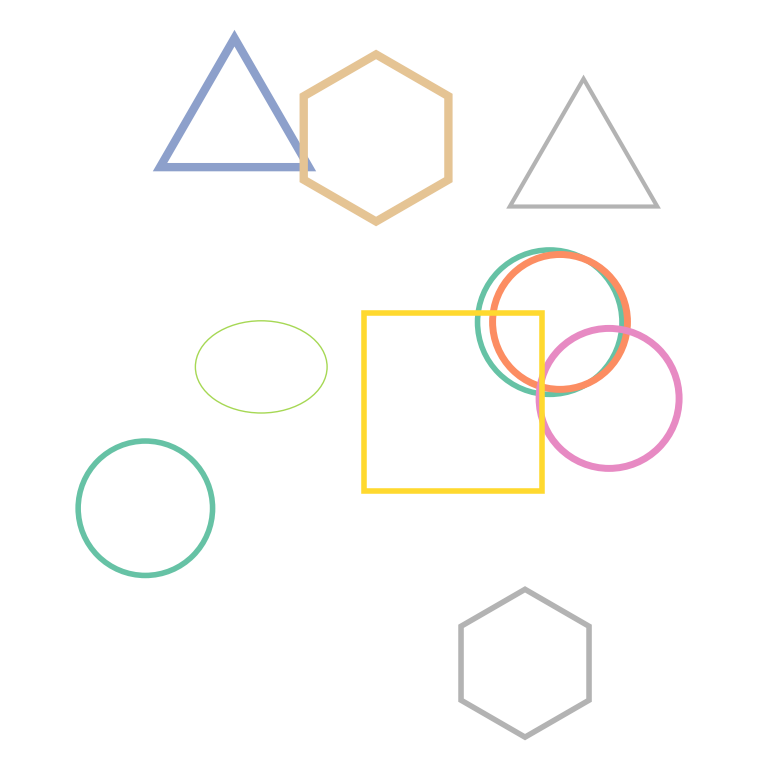[{"shape": "circle", "thickness": 2, "radius": 0.44, "center": [0.189, 0.34]}, {"shape": "circle", "thickness": 2, "radius": 0.47, "center": [0.714, 0.582]}, {"shape": "circle", "thickness": 2.5, "radius": 0.44, "center": [0.727, 0.582]}, {"shape": "triangle", "thickness": 3, "radius": 0.56, "center": [0.305, 0.839]}, {"shape": "circle", "thickness": 2.5, "radius": 0.45, "center": [0.791, 0.483]}, {"shape": "oval", "thickness": 0.5, "radius": 0.43, "center": [0.339, 0.524]}, {"shape": "square", "thickness": 2, "radius": 0.58, "center": [0.589, 0.478]}, {"shape": "hexagon", "thickness": 3, "radius": 0.54, "center": [0.488, 0.821]}, {"shape": "hexagon", "thickness": 2, "radius": 0.48, "center": [0.682, 0.139]}, {"shape": "triangle", "thickness": 1.5, "radius": 0.55, "center": [0.758, 0.787]}]